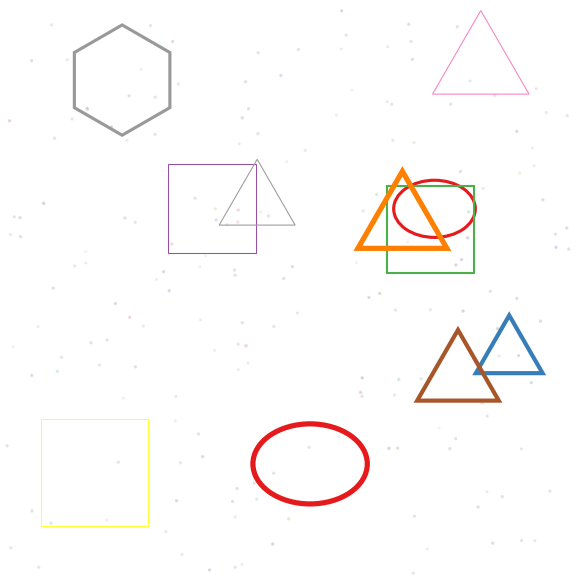[{"shape": "oval", "thickness": 1.5, "radius": 0.35, "center": [0.752, 0.638]}, {"shape": "oval", "thickness": 2.5, "radius": 0.5, "center": [0.537, 0.196]}, {"shape": "triangle", "thickness": 2, "radius": 0.33, "center": [0.882, 0.386]}, {"shape": "square", "thickness": 1, "radius": 0.38, "center": [0.745, 0.601]}, {"shape": "square", "thickness": 0.5, "radius": 0.38, "center": [0.367, 0.639]}, {"shape": "triangle", "thickness": 2.5, "radius": 0.44, "center": [0.697, 0.614]}, {"shape": "square", "thickness": 0.5, "radius": 0.46, "center": [0.164, 0.18]}, {"shape": "triangle", "thickness": 2, "radius": 0.41, "center": [0.793, 0.346]}, {"shape": "triangle", "thickness": 0.5, "radius": 0.48, "center": [0.833, 0.884]}, {"shape": "triangle", "thickness": 0.5, "radius": 0.38, "center": [0.445, 0.647]}, {"shape": "hexagon", "thickness": 1.5, "radius": 0.48, "center": [0.211, 0.86]}]